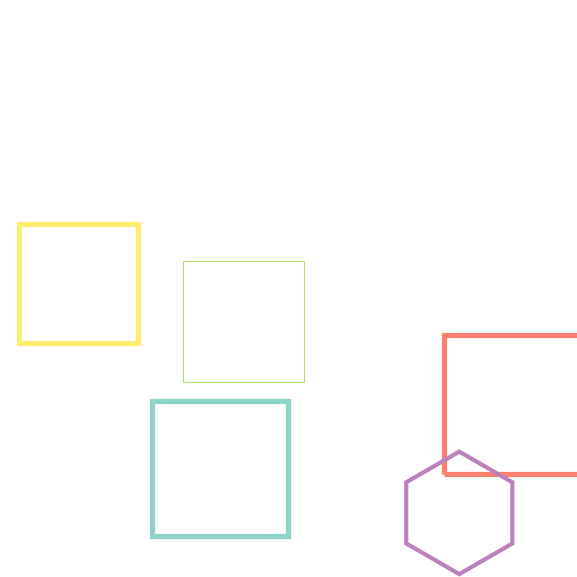[{"shape": "square", "thickness": 2.5, "radius": 0.59, "center": [0.381, 0.188]}, {"shape": "square", "thickness": 2.5, "radius": 0.6, "center": [0.889, 0.299]}, {"shape": "square", "thickness": 0.5, "radius": 0.52, "center": [0.421, 0.443]}, {"shape": "hexagon", "thickness": 2, "radius": 0.53, "center": [0.795, 0.111]}, {"shape": "square", "thickness": 2.5, "radius": 0.52, "center": [0.136, 0.508]}]